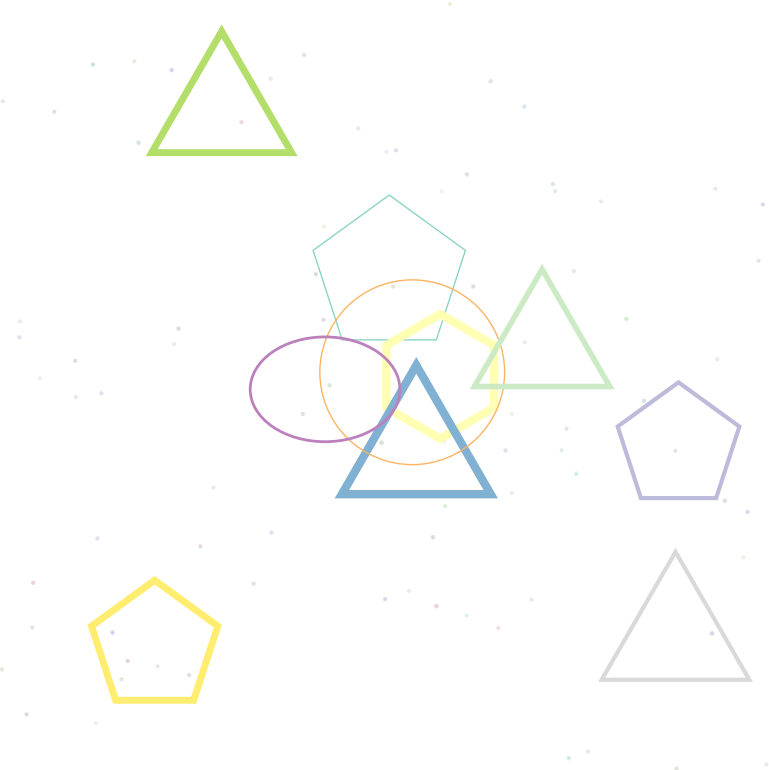[{"shape": "pentagon", "thickness": 0.5, "radius": 0.52, "center": [0.506, 0.643]}, {"shape": "hexagon", "thickness": 3, "radius": 0.4, "center": [0.572, 0.511]}, {"shape": "pentagon", "thickness": 1.5, "radius": 0.42, "center": [0.881, 0.42]}, {"shape": "triangle", "thickness": 3, "radius": 0.56, "center": [0.541, 0.414]}, {"shape": "circle", "thickness": 0.5, "radius": 0.6, "center": [0.535, 0.517]}, {"shape": "triangle", "thickness": 2.5, "radius": 0.52, "center": [0.288, 0.854]}, {"shape": "triangle", "thickness": 1.5, "radius": 0.55, "center": [0.877, 0.173]}, {"shape": "oval", "thickness": 1, "radius": 0.49, "center": [0.422, 0.494]}, {"shape": "triangle", "thickness": 2, "radius": 0.51, "center": [0.704, 0.549]}, {"shape": "pentagon", "thickness": 2.5, "radius": 0.43, "center": [0.201, 0.16]}]